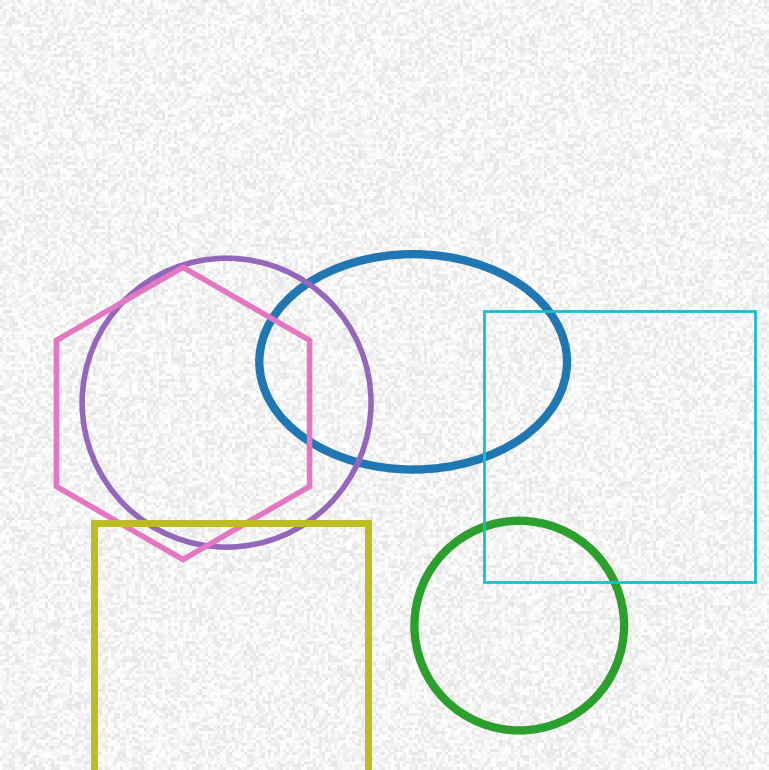[{"shape": "oval", "thickness": 3, "radius": 1.0, "center": [0.537, 0.53]}, {"shape": "circle", "thickness": 3, "radius": 0.68, "center": [0.674, 0.188]}, {"shape": "circle", "thickness": 2, "radius": 0.94, "center": [0.294, 0.477]}, {"shape": "hexagon", "thickness": 2, "radius": 0.95, "center": [0.238, 0.463]}, {"shape": "square", "thickness": 2.5, "radius": 0.89, "center": [0.3, 0.143]}, {"shape": "square", "thickness": 1, "radius": 0.88, "center": [0.805, 0.42]}]